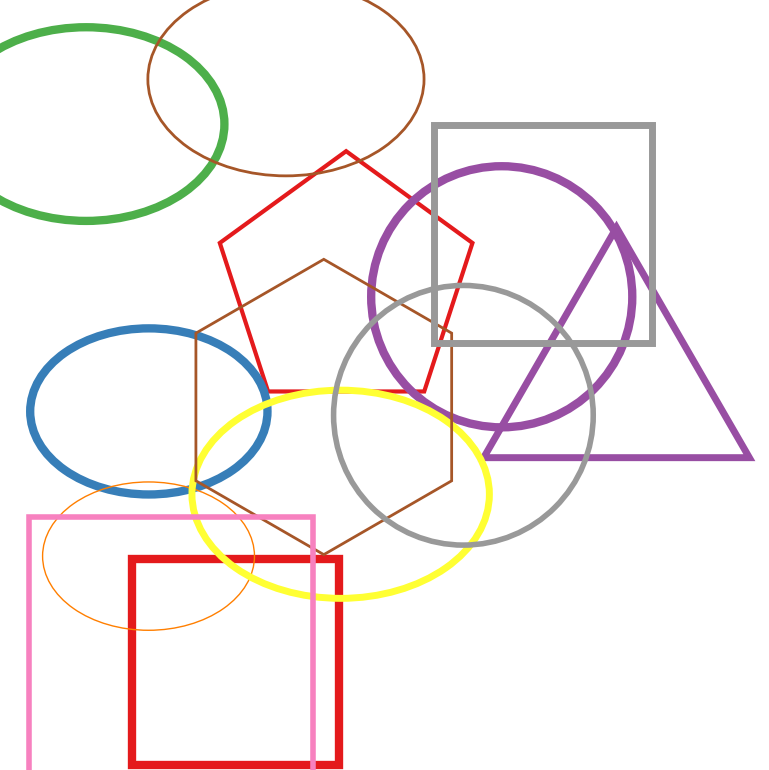[{"shape": "square", "thickness": 3, "radius": 0.67, "center": [0.306, 0.14]}, {"shape": "pentagon", "thickness": 1.5, "radius": 0.86, "center": [0.45, 0.631]}, {"shape": "oval", "thickness": 3, "radius": 0.77, "center": [0.193, 0.466]}, {"shape": "oval", "thickness": 3, "radius": 0.9, "center": [0.112, 0.839]}, {"shape": "triangle", "thickness": 2.5, "radius": 1.0, "center": [0.801, 0.505]}, {"shape": "circle", "thickness": 3, "radius": 0.85, "center": [0.652, 0.615]}, {"shape": "oval", "thickness": 0.5, "radius": 0.69, "center": [0.193, 0.278]}, {"shape": "oval", "thickness": 2.5, "radius": 0.97, "center": [0.442, 0.358]}, {"shape": "oval", "thickness": 1, "radius": 0.9, "center": [0.371, 0.897]}, {"shape": "hexagon", "thickness": 1, "radius": 0.96, "center": [0.421, 0.471]}, {"shape": "square", "thickness": 2, "radius": 0.92, "center": [0.222, 0.144]}, {"shape": "circle", "thickness": 2, "radius": 0.84, "center": [0.602, 0.461]}, {"shape": "square", "thickness": 2.5, "radius": 0.71, "center": [0.705, 0.696]}]